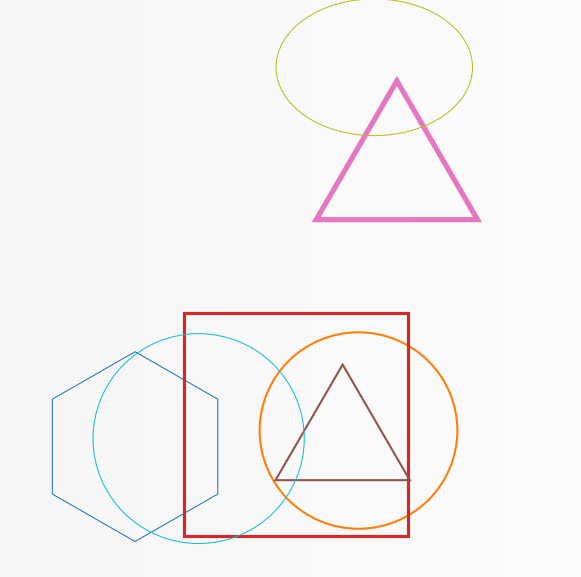[{"shape": "hexagon", "thickness": 0.5, "radius": 0.82, "center": [0.232, 0.226]}, {"shape": "circle", "thickness": 1, "radius": 0.85, "center": [0.617, 0.254]}, {"shape": "square", "thickness": 1.5, "radius": 0.97, "center": [0.509, 0.264]}, {"shape": "triangle", "thickness": 1, "radius": 0.67, "center": [0.59, 0.234]}, {"shape": "triangle", "thickness": 2.5, "radius": 0.8, "center": [0.683, 0.699]}, {"shape": "oval", "thickness": 0.5, "radius": 0.85, "center": [0.644, 0.883]}, {"shape": "circle", "thickness": 0.5, "radius": 0.91, "center": [0.342, 0.24]}]